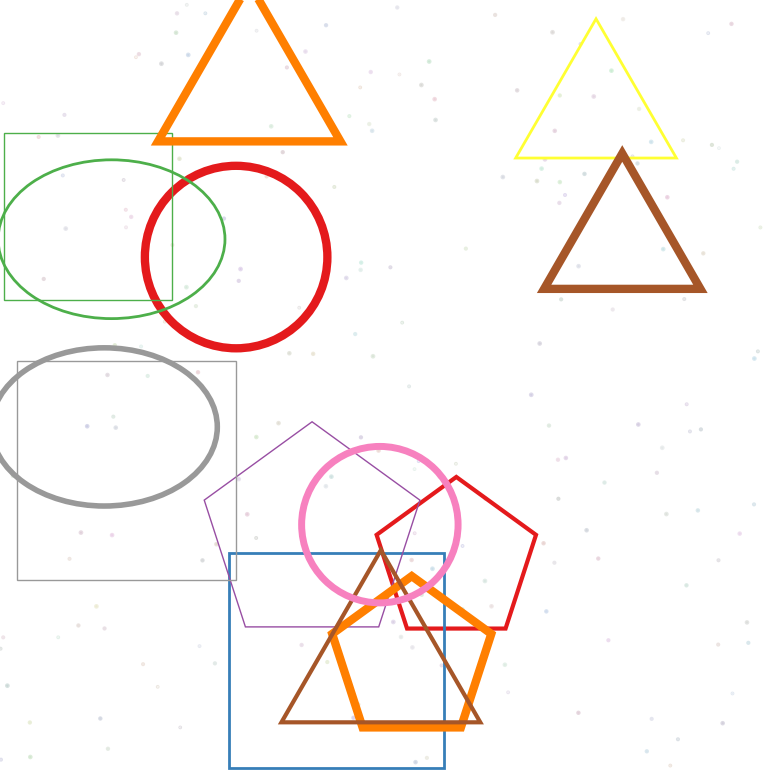[{"shape": "pentagon", "thickness": 1.5, "radius": 0.54, "center": [0.593, 0.272]}, {"shape": "circle", "thickness": 3, "radius": 0.59, "center": [0.307, 0.666]}, {"shape": "square", "thickness": 1, "radius": 0.7, "center": [0.437, 0.142]}, {"shape": "square", "thickness": 0.5, "radius": 0.54, "center": [0.114, 0.718]}, {"shape": "oval", "thickness": 1, "radius": 0.74, "center": [0.145, 0.689]}, {"shape": "pentagon", "thickness": 0.5, "radius": 0.74, "center": [0.405, 0.305]}, {"shape": "pentagon", "thickness": 3, "radius": 0.54, "center": [0.535, 0.143]}, {"shape": "triangle", "thickness": 3, "radius": 0.68, "center": [0.324, 0.885]}, {"shape": "triangle", "thickness": 1, "radius": 0.6, "center": [0.774, 0.855]}, {"shape": "triangle", "thickness": 1.5, "radius": 0.75, "center": [0.495, 0.136]}, {"shape": "triangle", "thickness": 3, "radius": 0.59, "center": [0.808, 0.683]}, {"shape": "circle", "thickness": 2.5, "radius": 0.51, "center": [0.493, 0.319]}, {"shape": "square", "thickness": 0.5, "radius": 0.71, "center": [0.165, 0.389]}, {"shape": "oval", "thickness": 2, "radius": 0.73, "center": [0.135, 0.446]}]